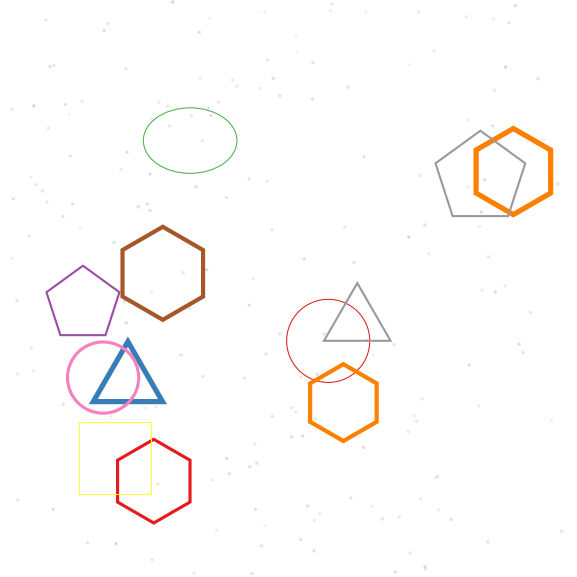[{"shape": "hexagon", "thickness": 1.5, "radius": 0.36, "center": [0.266, 0.166]}, {"shape": "circle", "thickness": 0.5, "radius": 0.36, "center": [0.568, 0.409]}, {"shape": "triangle", "thickness": 2.5, "radius": 0.35, "center": [0.221, 0.338]}, {"shape": "oval", "thickness": 0.5, "radius": 0.41, "center": [0.329, 0.756]}, {"shape": "pentagon", "thickness": 1, "radius": 0.33, "center": [0.144, 0.473]}, {"shape": "hexagon", "thickness": 2, "radius": 0.33, "center": [0.595, 0.302]}, {"shape": "hexagon", "thickness": 2.5, "radius": 0.37, "center": [0.889, 0.702]}, {"shape": "square", "thickness": 0.5, "radius": 0.31, "center": [0.2, 0.206]}, {"shape": "hexagon", "thickness": 2, "radius": 0.4, "center": [0.282, 0.526]}, {"shape": "circle", "thickness": 1.5, "radius": 0.31, "center": [0.179, 0.345]}, {"shape": "pentagon", "thickness": 1, "radius": 0.41, "center": [0.832, 0.691]}, {"shape": "triangle", "thickness": 1, "radius": 0.33, "center": [0.619, 0.442]}]